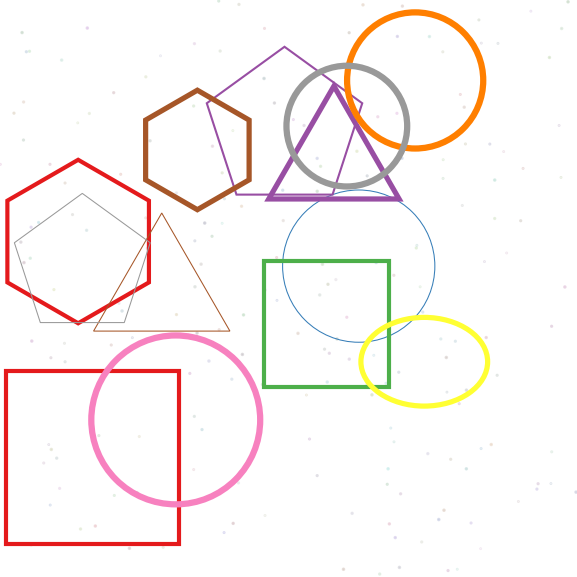[{"shape": "square", "thickness": 2, "radius": 0.75, "center": [0.16, 0.207]}, {"shape": "hexagon", "thickness": 2, "radius": 0.71, "center": [0.135, 0.581]}, {"shape": "circle", "thickness": 0.5, "radius": 0.66, "center": [0.621, 0.538]}, {"shape": "square", "thickness": 2, "radius": 0.54, "center": [0.566, 0.438]}, {"shape": "pentagon", "thickness": 1, "radius": 0.71, "center": [0.493, 0.777]}, {"shape": "triangle", "thickness": 2.5, "radius": 0.65, "center": [0.578, 0.72]}, {"shape": "circle", "thickness": 3, "radius": 0.59, "center": [0.719, 0.86]}, {"shape": "oval", "thickness": 2.5, "radius": 0.55, "center": [0.735, 0.373]}, {"shape": "triangle", "thickness": 0.5, "radius": 0.68, "center": [0.28, 0.494]}, {"shape": "hexagon", "thickness": 2.5, "radius": 0.52, "center": [0.342, 0.739]}, {"shape": "circle", "thickness": 3, "radius": 0.73, "center": [0.304, 0.272]}, {"shape": "circle", "thickness": 3, "radius": 0.52, "center": [0.601, 0.781]}, {"shape": "pentagon", "thickness": 0.5, "radius": 0.62, "center": [0.143, 0.541]}]